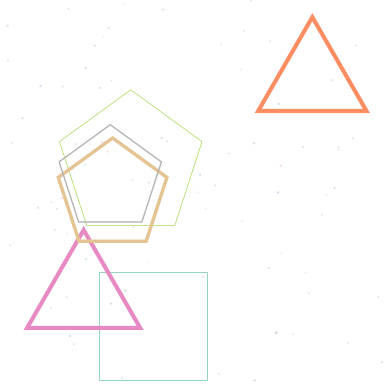[{"shape": "square", "thickness": 0.5, "radius": 0.7, "center": [0.397, 0.153]}, {"shape": "triangle", "thickness": 3, "radius": 0.81, "center": [0.811, 0.793]}, {"shape": "triangle", "thickness": 3, "radius": 0.85, "center": [0.217, 0.233]}, {"shape": "pentagon", "thickness": 0.5, "radius": 0.97, "center": [0.34, 0.572]}, {"shape": "pentagon", "thickness": 2.5, "radius": 0.74, "center": [0.293, 0.493]}, {"shape": "pentagon", "thickness": 1, "radius": 0.7, "center": [0.286, 0.536]}]